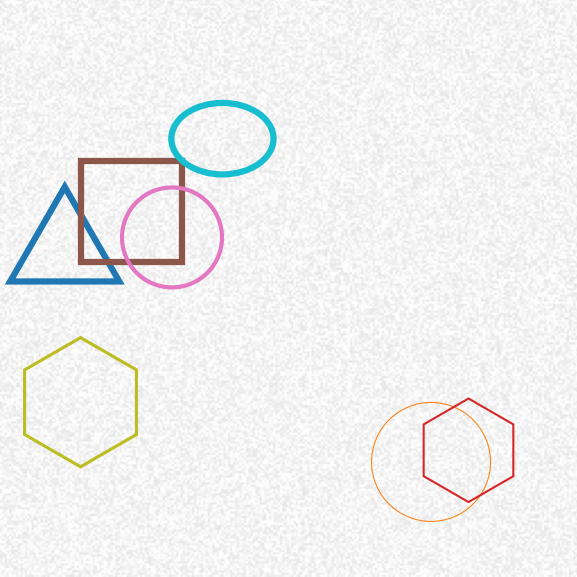[{"shape": "triangle", "thickness": 3, "radius": 0.55, "center": [0.112, 0.566]}, {"shape": "circle", "thickness": 0.5, "radius": 0.52, "center": [0.746, 0.199]}, {"shape": "hexagon", "thickness": 1, "radius": 0.45, "center": [0.811, 0.219]}, {"shape": "square", "thickness": 3, "radius": 0.43, "center": [0.228, 0.633]}, {"shape": "circle", "thickness": 2, "radius": 0.43, "center": [0.298, 0.588]}, {"shape": "hexagon", "thickness": 1.5, "radius": 0.56, "center": [0.139, 0.303]}, {"shape": "oval", "thickness": 3, "radius": 0.44, "center": [0.385, 0.759]}]